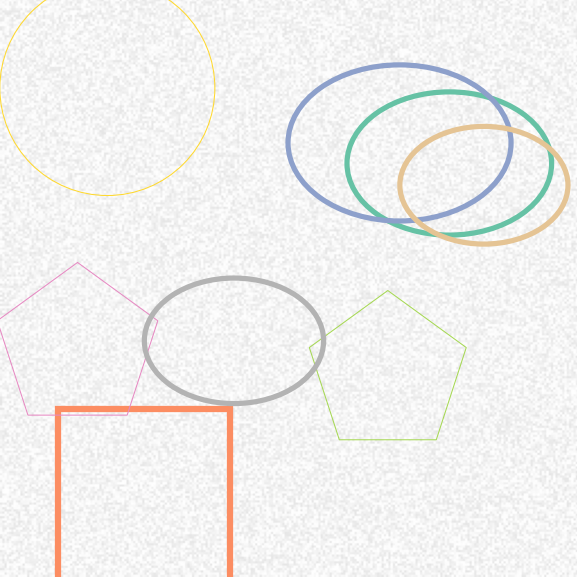[{"shape": "oval", "thickness": 2.5, "radius": 0.89, "center": [0.778, 0.716]}, {"shape": "square", "thickness": 3, "radius": 0.74, "center": [0.25, 0.142]}, {"shape": "oval", "thickness": 2.5, "radius": 0.97, "center": [0.692, 0.752]}, {"shape": "pentagon", "thickness": 0.5, "radius": 0.73, "center": [0.134, 0.399]}, {"shape": "pentagon", "thickness": 0.5, "radius": 0.71, "center": [0.672, 0.353]}, {"shape": "circle", "thickness": 0.5, "radius": 0.93, "center": [0.186, 0.847]}, {"shape": "oval", "thickness": 2.5, "radius": 0.73, "center": [0.838, 0.678]}, {"shape": "oval", "thickness": 2.5, "radius": 0.78, "center": [0.405, 0.409]}]